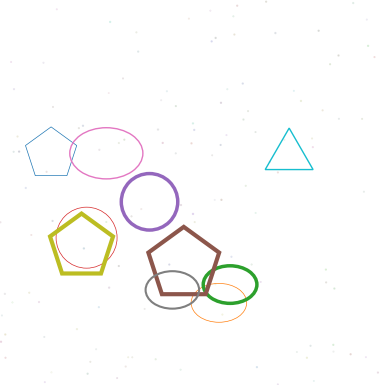[{"shape": "pentagon", "thickness": 0.5, "radius": 0.35, "center": [0.133, 0.6]}, {"shape": "oval", "thickness": 0.5, "radius": 0.36, "center": [0.569, 0.213]}, {"shape": "oval", "thickness": 2.5, "radius": 0.35, "center": [0.598, 0.261]}, {"shape": "circle", "thickness": 0.5, "radius": 0.4, "center": [0.225, 0.383]}, {"shape": "circle", "thickness": 2.5, "radius": 0.37, "center": [0.388, 0.476]}, {"shape": "pentagon", "thickness": 3, "radius": 0.48, "center": [0.477, 0.314]}, {"shape": "oval", "thickness": 1, "radius": 0.47, "center": [0.276, 0.602]}, {"shape": "oval", "thickness": 1.5, "radius": 0.35, "center": [0.448, 0.247]}, {"shape": "pentagon", "thickness": 3, "radius": 0.43, "center": [0.212, 0.359]}, {"shape": "triangle", "thickness": 1, "radius": 0.36, "center": [0.751, 0.595]}]